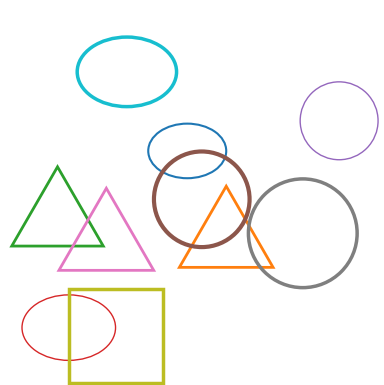[{"shape": "oval", "thickness": 1.5, "radius": 0.51, "center": [0.486, 0.608]}, {"shape": "triangle", "thickness": 2, "radius": 0.7, "center": [0.588, 0.376]}, {"shape": "triangle", "thickness": 2, "radius": 0.69, "center": [0.149, 0.429]}, {"shape": "oval", "thickness": 1, "radius": 0.61, "center": [0.179, 0.149]}, {"shape": "circle", "thickness": 1, "radius": 0.51, "center": [0.881, 0.686]}, {"shape": "circle", "thickness": 3, "radius": 0.62, "center": [0.524, 0.482]}, {"shape": "triangle", "thickness": 2, "radius": 0.71, "center": [0.276, 0.369]}, {"shape": "circle", "thickness": 2.5, "radius": 0.71, "center": [0.786, 0.394]}, {"shape": "square", "thickness": 2.5, "radius": 0.61, "center": [0.302, 0.128]}, {"shape": "oval", "thickness": 2.5, "radius": 0.65, "center": [0.33, 0.813]}]